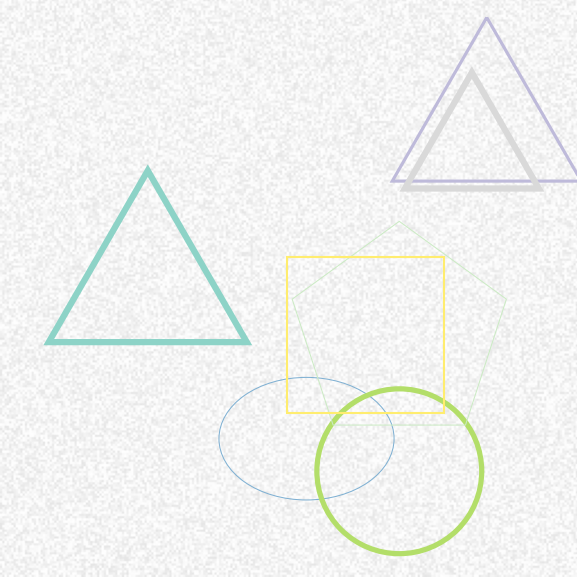[{"shape": "triangle", "thickness": 3, "radius": 0.99, "center": [0.256, 0.506]}, {"shape": "triangle", "thickness": 1.5, "radius": 0.94, "center": [0.843, 0.78]}, {"shape": "oval", "thickness": 0.5, "radius": 0.76, "center": [0.531, 0.24]}, {"shape": "circle", "thickness": 2.5, "radius": 0.71, "center": [0.691, 0.183]}, {"shape": "triangle", "thickness": 3, "radius": 0.67, "center": [0.817, 0.74]}, {"shape": "pentagon", "thickness": 0.5, "radius": 0.98, "center": [0.691, 0.421]}, {"shape": "square", "thickness": 1, "radius": 0.68, "center": [0.633, 0.419]}]